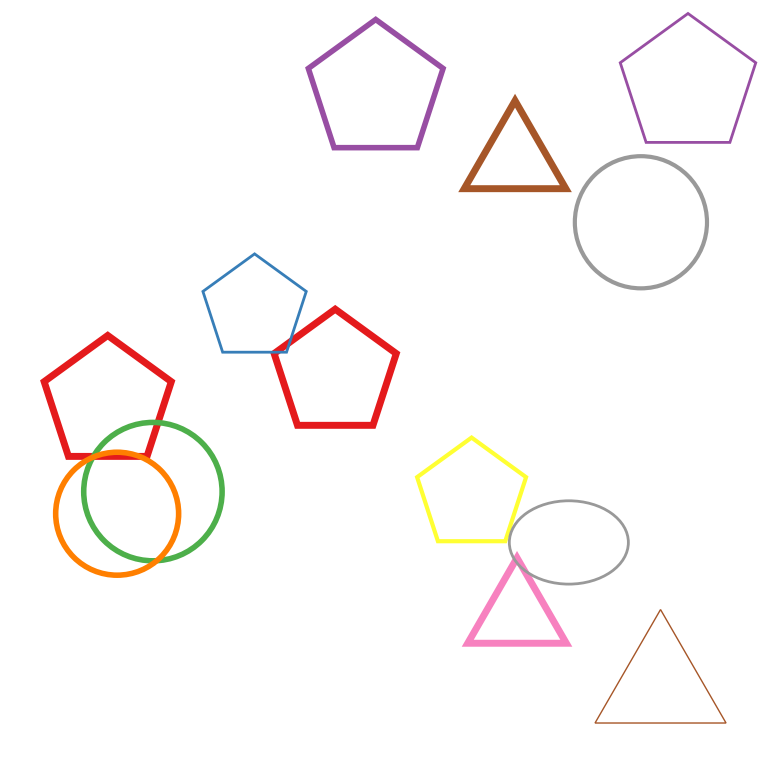[{"shape": "pentagon", "thickness": 2.5, "radius": 0.43, "center": [0.14, 0.478]}, {"shape": "pentagon", "thickness": 2.5, "radius": 0.42, "center": [0.435, 0.515]}, {"shape": "pentagon", "thickness": 1, "radius": 0.35, "center": [0.331, 0.6]}, {"shape": "circle", "thickness": 2, "radius": 0.45, "center": [0.199, 0.362]}, {"shape": "pentagon", "thickness": 2, "radius": 0.46, "center": [0.488, 0.883]}, {"shape": "pentagon", "thickness": 1, "radius": 0.46, "center": [0.894, 0.89]}, {"shape": "circle", "thickness": 2, "radius": 0.4, "center": [0.152, 0.333]}, {"shape": "pentagon", "thickness": 1.5, "radius": 0.37, "center": [0.612, 0.357]}, {"shape": "triangle", "thickness": 0.5, "radius": 0.49, "center": [0.858, 0.11]}, {"shape": "triangle", "thickness": 2.5, "radius": 0.38, "center": [0.669, 0.793]}, {"shape": "triangle", "thickness": 2.5, "radius": 0.37, "center": [0.671, 0.202]}, {"shape": "oval", "thickness": 1, "radius": 0.39, "center": [0.739, 0.296]}, {"shape": "circle", "thickness": 1.5, "radius": 0.43, "center": [0.832, 0.711]}]